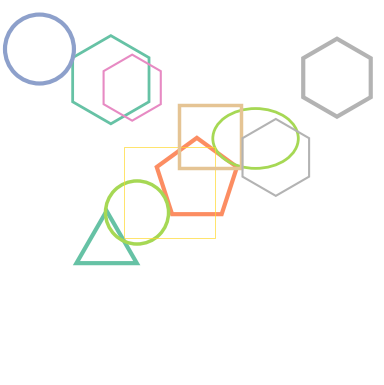[{"shape": "hexagon", "thickness": 2, "radius": 0.57, "center": [0.288, 0.793]}, {"shape": "triangle", "thickness": 3, "radius": 0.45, "center": [0.277, 0.362]}, {"shape": "pentagon", "thickness": 3, "radius": 0.55, "center": [0.511, 0.532]}, {"shape": "circle", "thickness": 3, "radius": 0.45, "center": [0.102, 0.873]}, {"shape": "hexagon", "thickness": 1.5, "radius": 0.43, "center": [0.343, 0.772]}, {"shape": "oval", "thickness": 2, "radius": 0.56, "center": [0.664, 0.64]}, {"shape": "circle", "thickness": 2.5, "radius": 0.41, "center": [0.356, 0.448]}, {"shape": "square", "thickness": 0.5, "radius": 0.59, "center": [0.439, 0.499]}, {"shape": "square", "thickness": 2.5, "radius": 0.41, "center": [0.545, 0.646]}, {"shape": "hexagon", "thickness": 1.5, "radius": 0.5, "center": [0.716, 0.591]}, {"shape": "hexagon", "thickness": 3, "radius": 0.51, "center": [0.875, 0.798]}]